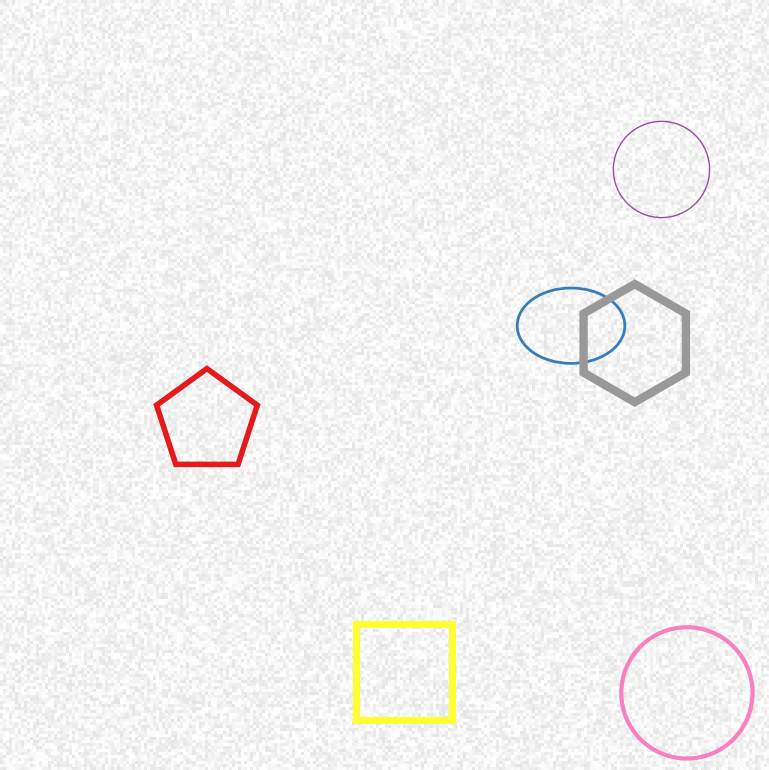[{"shape": "pentagon", "thickness": 2, "radius": 0.34, "center": [0.269, 0.453]}, {"shape": "oval", "thickness": 1, "radius": 0.35, "center": [0.742, 0.577]}, {"shape": "circle", "thickness": 0.5, "radius": 0.31, "center": [0.859, 0.78]}, {"shape": "square", "thickness": 2.5, "radius": 0.31, "center": [0.525, 0.127]}, {"shape": "circle", "thickness": 1.5, "radius": 0.43, "center": [0.892, 0.1]}, {"shape": "hexagon", "thickness": 3, "radius": 0.38, "center": [0.824, 0.554]}]